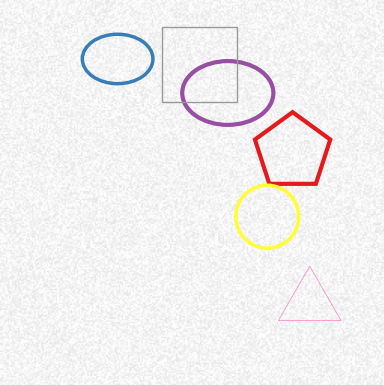[{"shape": "pentagon", "thickness": 3, "radius": 0.51, "center": [0.76, 0.606]}, {"shape": "oval", "thickness": 2.5, "radius": 0.46, "center": [0.306, 0.847]}, {"shape": "oval", "thickness": 3, "radius": 0.59, "center": [0.592, 0.758]}, {"shape": "circle", "thickness": 2.5, "radius": 0.41, "center": [0.694, 0.437]}, {"shape": "triangle", "thickness": 0.5, "radius": 0.47, "center": [0.804, 0.214]}, {"shape": "square", "thickness": 1, "radius": 0.49, "center": [0.519, 0.831]}]